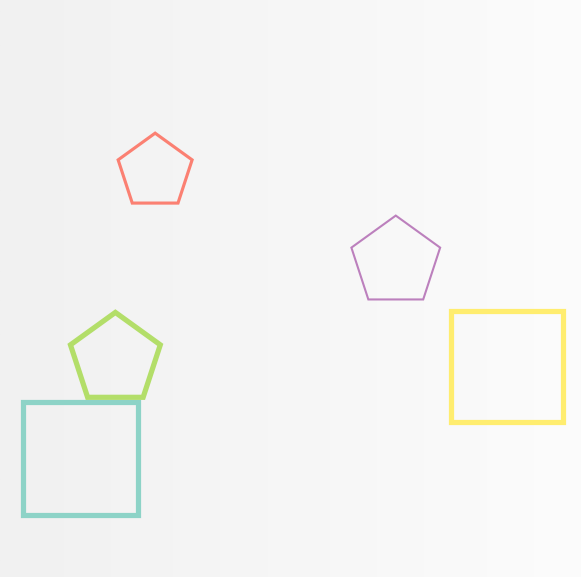[{"shape": "square", "thickness": 2.5, "radius": 0.49, "center": [0.138, 0.205]}, {"shape": "pentagon", "thickness": 1.5, "radius": 0.33, "center": [0.267, 0.702]}, {"shape": "pentagon", "thickness": 2.5, "radius": 0.41, "center": [0.199, 0.377]}, {"shape": "pentagon", "thickness": 1, "radius": 0.4, "center": [0.681, 0.546]}, {"shape": "square", "thickness": 2.5, "radius": 0.48, "center": [0.872, 0.364]}]